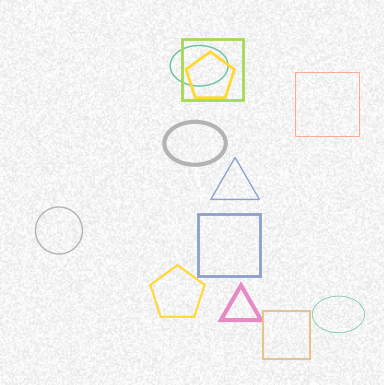[{"shape": "oval", "thickness": 0.5, "radius": 0.34, "center": [0.879, 0.183]}, {"shape": "oval", "thickness": 1, "radius": 0.38, "center": [0.517, 0.829]}, {"shape": "square", "thickness": 0.5, "radius": 0.42, "center": [0.848, 0.731]}, {"shape": "triangle", "thickness": 1, "radius": 0.36, "center": [0.611, 0.518]}, {"shape": "square", "thickness": 2, "radius": 0.4, "center": [0.596, 0.364]}, {"shape": "triangle", "thickness": 3, "radius": 0.3, "center": [0.626, 0.199]}, {"shape": "square", "thickness": 2, "radius": 0.4, "center": [0.552, 0.82]}, {"shape": "pentagon", "thickness": 1.5, "radius": 0.37, "center": [0.461, 0.237]}, {"shape": "pentagon", "thickness": 2, "radius": 0.33, "center": [0.546, 0.8]}, {"shape": "square", "thickness": 1.5, "radius": 0.31, "center": [0.744, 0.13]}, {"shape": "circle", "thickness": 1, "radius": 0.31, "center": [0.153, 0.401]}, {"shape": "oval", "thickness": 3, "radius": 0.4, "center": [0.507, 0.628]}]